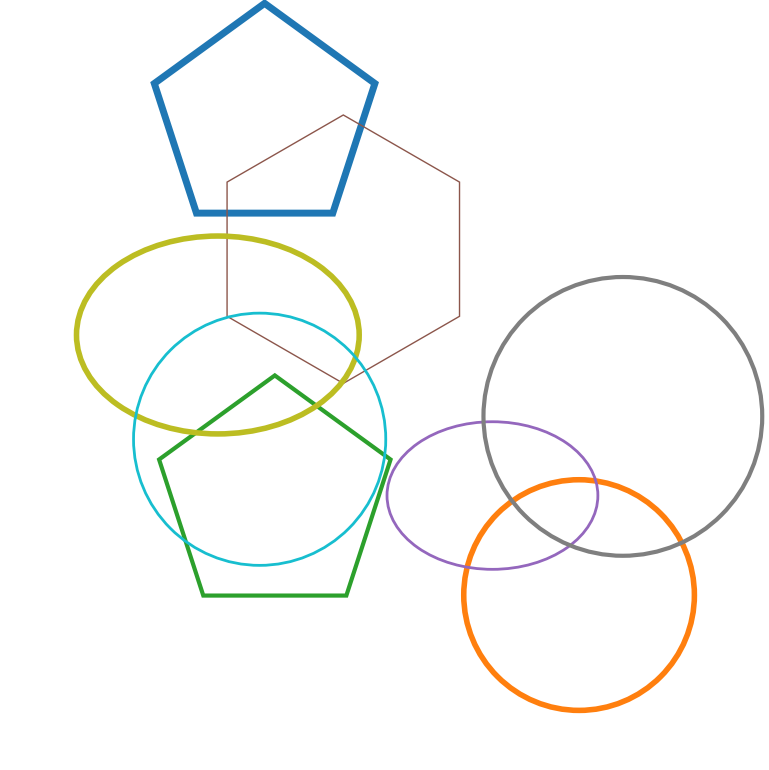[{"shape": "pentagon", "thickness": 2.5, "radius": 0.75, "center": [0.344, 0.845]}, {"shape": "circle", "thickness": 2, "radius": 0.75, "center": [0.752, 0.227]}, {"shape": "pentagon", "thickness": 1.5, "radius": 0.79, "center": [0.357, 0.354]}, {"shape": "oval", "thickness": 1, "radius": 0.68, "center": [0.64, 0.356]}, {"shape": "hexagon", "thickness": 0.5, "radius": 0.87, "center": [0.446, 0.676]}, {"shape": "circle", "thickness": 1.5, "radius": 0.91, "center": [0.809, 0.459]}, {"shape": "oval", "thickness": 2, "radius": 0.92, "center": [0.283, 0.565]}, {"shape": "circle", "thickness": 1, "radius": 0.82, "center": [0.337, 0.43]}]